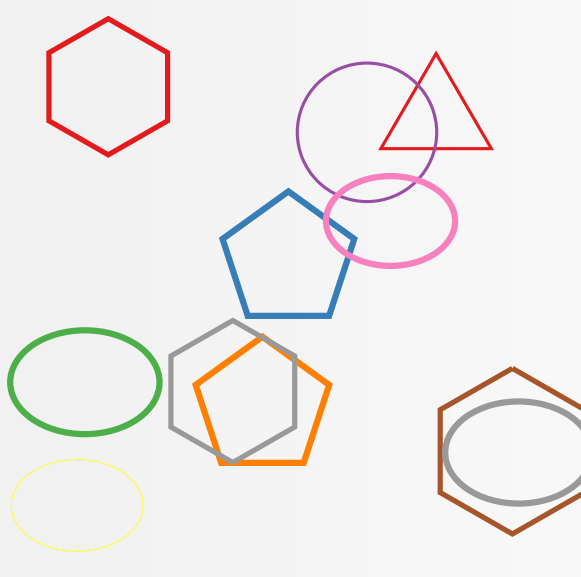[{"shape": "triangle", "thickness": 1.5, "radius": 0.55, "center": [0.75, 0.797]}, {"shape": "hexagon", "thickness": 2.5, "radius": 0.59, "center": [0.186, 0.849]}, {"shape": "pentagon", "thickness": 3, "radius": 0.6, "center": [0.496, 0.549]}, {"shape": "oval", "thickness": 3, "radius": 0.64, "center": [0.146, 0.337]}, {"shape": "circle", "thickness": 1.5, "radius": 0.6, "center": [0.631, 0.77]}, {"shape": "pentagon", "thickness": 3, "radius": 0.6, "center": [0.452, 0.295]}, {"shape": "oval", "thickness": 0.5, "radius": 0.57, "center": [0.133, 0.124]}, {"shape": "hexagon", "thickness": 2.5, "radius": 0.72, "center": [0.882, 0.218]}, {"shape": "oval", "thickness": 3, "radius": 0.56, "center": [0.672, 0.616]}, {"shape": "oval", "thickness": 3, "radius": 0.63, "center": [0.892, 0.216]}, {"shape": "hexagon", "thickness": 2.5, "radius": 0.61, "center": [0.401, 0.321]}]